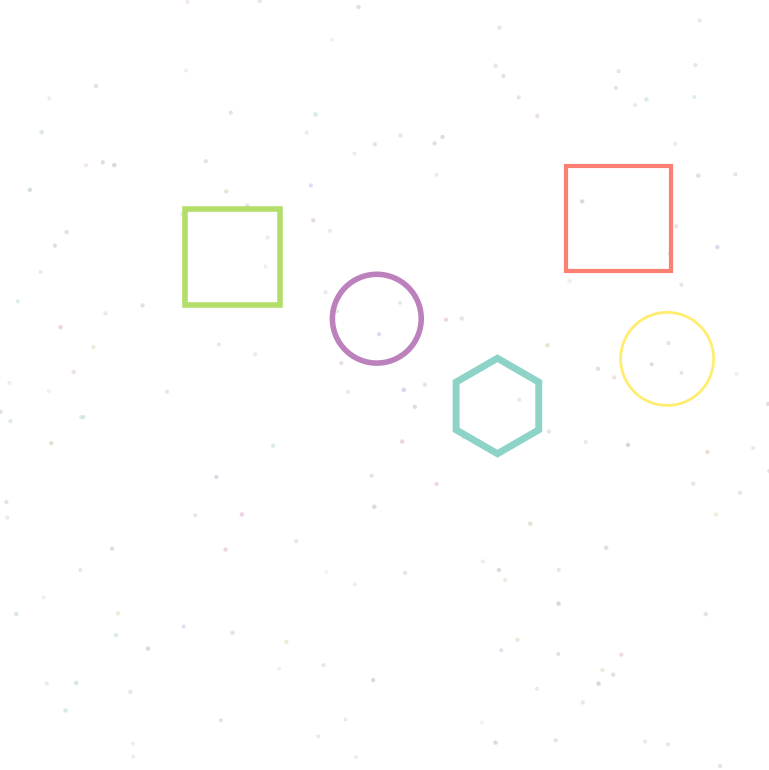[{"shape": "hexagon", "thickness": 2.5, "radius": 0.31, "center": [0.646, 0.473]}, {"shape": "square", "thickness": 1.5, "radius": 0.34, "center": [0.804, 0.716]}, {"shape": "square", "thickness": 2, "radius": 0.31, "center": [0.302, 0.666]}, {"shape": "circle", "thickness": 2, "radius": 0.29, "center": [0.489, 0.586]}, {"shape": "circle", "thickness": 1, "radius": 0.3, "center": [0.866, 0.534]}]